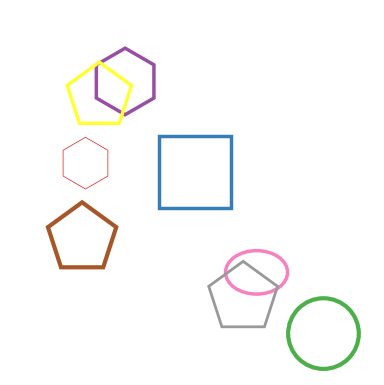[{"shape": "hexagon", "thickness": 0.5, "radius": 0.34, "center": [0.222, 0.576]}, {"shape": "square", "thickness": 2.5, "radius": 0.47, "center": [0.506, 0.553]}, {"shape": "circle", "thickness": 3, "radius": 0.46, "center": [0.84, 0.134]}, {"shape": "hexagon", "thickness": 2.5, "radius": 0.43, "center": [0.325, 0.788]}, {"shape": "pentagon", "thickness": 2.5, "radius": 0.44, "center": [0.258, 0.751]}, {"shape": "pentagon", "thickness": 3, "radius": 0.47, "center": [0.213, 0.381]}, {"shape": "oval", "thickness": 2.5, "radius": 0.4, "center": [0.666, 0.293]}, {"shape": "pentagon", "thickness": 2, "radius": 0.47, "center": [0.632, 0.227]}]